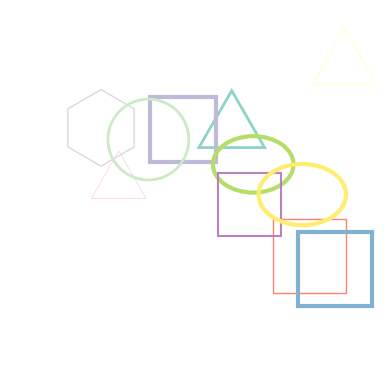[{"shape": "triangle", "thickness": 2, "radius": 0.49, "center": [0.602, 0.666]}, {"shape": "triangle", "thickness": 0.5, "radius": 0.48, "center": [0.895, 0.829]}, {"shape": "square", "thickness": 3, "radius": 0.42, "center": [0.475, 0.664]}, {"shape": "square", "thickness": 1, "radius": 0.48, "center": [0.804, 0.335]}, {"shape": "square", "thickness": 3, "radius": 0.48, "center": [0.87, 0.301]}, {"shape": "oval", "thickness": 3, "radius": 0.52, "center": [0.658, 0.573]}, {"shape": "triangle", "thickness": 0.5, "radius": 0.41, "center": [0.308, 0.525]}, {"shape": "hexagon", "thickness": 1, "radius": 0.5, "center": [0.262, 0.668]}, {"shape": "square", "thickness": 1.5, "radius": 0.41, "center": [0.648, 0.468]}, {"shape": "circle", "thickness": 2, "radius": 0.52, "center": [0.385, 0.638]}, {"shape": "oval", "thickness": 3, "radius": 0.57, "center": [0.785, 0.495]}]